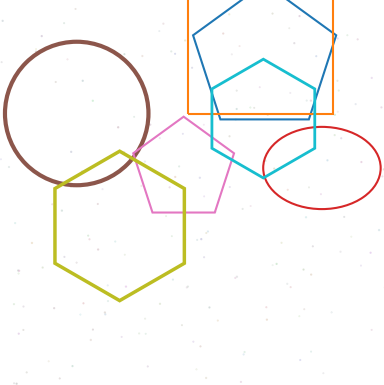[{"shape": "pentagon", "thickness": 1.5, "radius": 0.98, "center": [0.687, 0.848]}, {"shape": "square", "thickness": 1.5, "radius": 0.94, "center": [0.677, 0.893]}, {"shape": "oval", "thickness": 1.5, "radius": 0.76, "center": [0.836, 0.564]}, {"shape": "circle", "thickness": 3, "radius": 0.93, "center": [0.199, 0.705]}, {"shape": "pentagon", "thickness": 1.5, "radius": 0.69, "center": [0.477, 0.559]}, {"shape": "hexagon", "thickness": 2.5, "radius": 0.97, "center": [0.311, 0.413]}, {"shape": "hexagon", "thickness": 2, "radius": 0.77, "center": [0.684, 0.692]}]